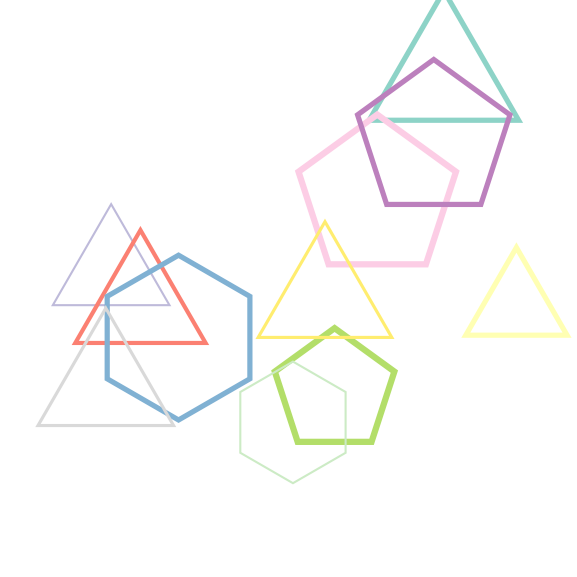[{"shape": "triangle", "thickness": 2.5, "radius": 0.75, "center": [0.769, 0.866]}, {"shape": "triangle", "thickness": 2.5, "radius": 0.51, "center": [0.894, 0.469]}, {"shape": "triangle", "thickness": 1, "radius": 0.58, "center": [0.192, 0.529]}, {"shape": "triangle", "thickness": 2, "radius": 0.65, "center": [0.243, 0.47]}, {"shape": "hexagon", "thickness": 2.5, "radius": 0.71, "center": [0.309, 0.415]}, {"shape": "pentagon", "thickness": 3, "radius": 0.54, "center": [0.579, 0.322]}, {"shape": "pentagon", "thickness": 3, "radius": 0.72, "center": [0.653, 0.657]}, {"shape": "triangle", "thickness": 1.5, "radius": 0.68, "center": [0.183, 0.33]}, {"shape": "pentagon", "thickness": 2.5, "radius": 0.69, "center": [0.751, 0.757]}, {"shape": "hexagon", "thickness": 1, "radius": 0.53, "center": [0.507, 0.268]}, {"shape": "triangle", "thickness": 1.5, "radius": 0.67, "center": [0.563, 0.482]}]